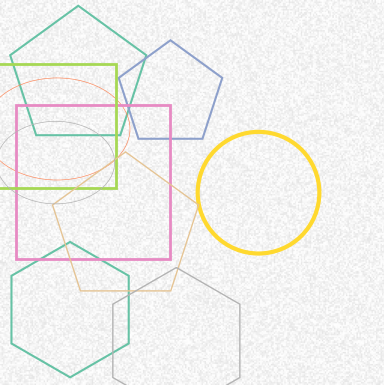[{"shape": "hexagon", "thickness": 1.5, "radius": 0.88, "center": [0.182, 0.196]}, {"shape": "pentagon", "thickness": 1.5, "radius": 0.93, "center": [0.203, 0.799]}, {"shape": "oval", "thickness": 0.5, "radius": 0.95, "center": [0.148, 0.665]}, {"shape": "pentagon", "thickness": 1.5, "radius": 0.71, "center": [0.443, 0.754]}, {"shape": "square", "thickness": 2, "radius": 1.0, "center": [0.241, 0.527]}, {"shape": "square", "thickness": 2, "radius": 0.8, "center": [0.141, 0.672]}, {"shape": "circle", "thickness": 3, "radius": 0.79, "center": [0.672, 0.5]}, {"shape": "pentagon", "thickness": 1, "radius": 1.0, "center": [0.326, 0.406]}, {"shape": "hexagon", "thickness": 1, "radius": 0.95, "center": [0.458, 0.115]}, {"shape": "oval", "thickness": 0.5, "radius": 0.77, "center": [0.145, 0.578]}]